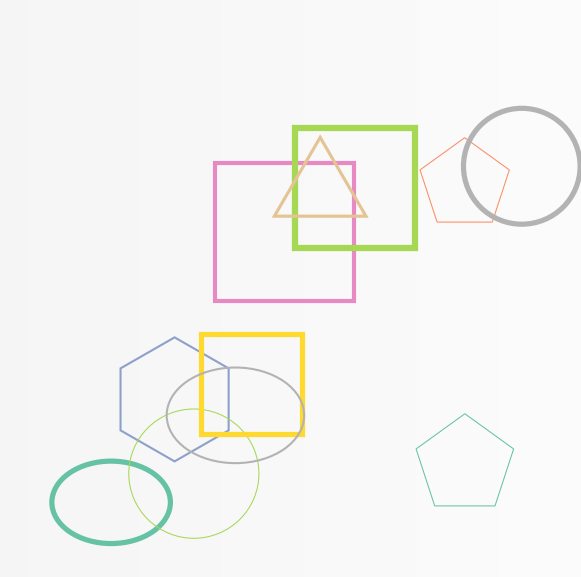[{"shape": "oval", "thickness": 2.5, "radius": 0.51, "center": [0.191, 0.129]}, {"shape": "pentagon", "thickness": 0.5, "radius": 0.44, "center": [0.8, 0.194]}, {"shape": "pentagon", "thickness": 0.5, "radius": 0.4, "center": [0.799, 0.68]}, {"shape": "hexagon", "thickness": 1, "radius": 0.54, "center": [0.3, 0.308]}, {"shape": "square", "thickness": 2, "radius": 0.6, "center": [0.49, 0.598]}, {"shape": "square", "thickness": 3, "radius": 0.52, "center": [0.611, 0.674]}, {"shape": "circle", "thickness": 0.5, "radius": 0.56, "center": [0.333, 0.179]}, {"shape": "square", "thickness": 2.5, "radius": 0.43, "center": [0.432, 0.334]}, {"shape": "triangle", "thickness": 1.5, "radius": 0.45, "center": [0.551, 0.67]}, {"shape": "oval", "thickness": 1, "radius": 0.59, "center": [0.405, 0.28]}, {"shape": "circle", "thickness": 2.5, "radius": 0.5, "center": [0.898, 0.711]}]